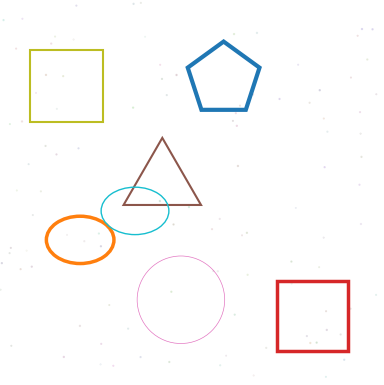[{"shape": "pentagon", "thickness": 3, "radius": 0.49, "center": [0.581, 0.794]}, {"shape": "oval", "thickness": 2.5, "radius": 0.44, "center": [0.208, 0.377]}, {"shape": "square", "thickness": 2.5, "radius": 0.46, "center": [0.811, 0.179]}, {"shape": "triangle", "thickness": 1.5, "radius": 0.58, "center": [0.422, 0.526]}, {"shape": "circle", "thickness": 0.5, "radius": 0.57, "center": [0.47, 0.221]}, {"shape": "square", "thickness": 1.5, "radius": 0.47, "center": [0.173, 0.777]}, {"shape": "oval", "thickness": 1, "radius": 0.44, "center": [0.351, 0.452]}]